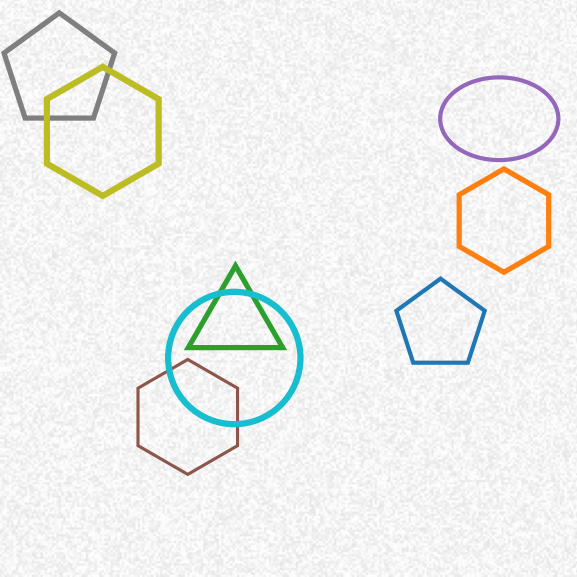[{"shape": "pentagon", "thickness": 2, "radius": 0.4, "center": [0.763, 0.436]}, {"shape": "hexagon", "thickness": 2.5, "radius": 0.45, "center": [0.873, 0.617]}, {"shape": "triangle", "thickness": 2.5, "radius": 0.47, "center": [0.408, 0.444]}, {"shape": "oval", "thickness": 2, "radius": 0.51, "center": [0.865, 0.794]}, {"shape": "hexagon", "thickness": 1.5, "radius": 0.5, "center": [0.325, 0.277]}, {"shape": "pentagon", "thickness": 2.5, "radius": 0.5, "center": [0.103, 0.876]}, {"shape": "hexagon", "thickness": 3, "radius": 0.56, "center": [0.178, 0.772]}, {"shape": "circle", "thickness": 3, "radius": 0.57, "center": [0.406, 0.379]}]